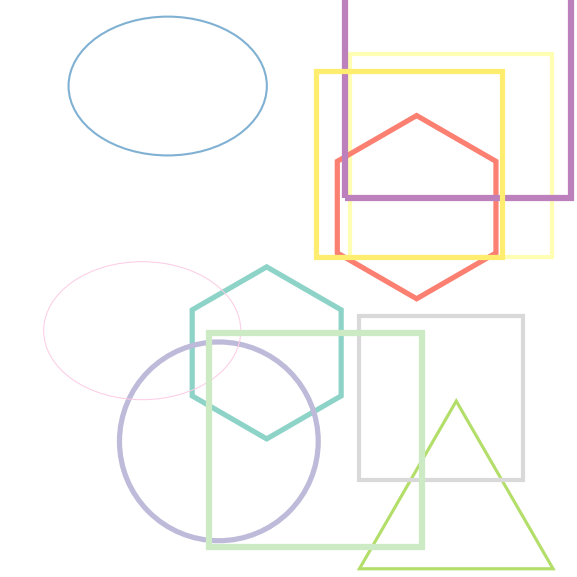[{"shape": "hexagon", "thickness": 2.5, "radius": 0.74, "center": [0.462, 0.388]}, {"shape": "square", "thickness": 2, "radius": 0.88, "center": [0.781, 0.73]}, {"shape": "circle", "thickness": 2.5, "radius": 0.86, "center": [0.379, 0.235]}, {"shape": "hexagon", "thickness": 2.5, "radius": 0.79, "center": [0.721, 0.64]}, {"shape": "oval", "thickness": 1, "radius": 0.86, "center": [0.29, 0.85]}, {"shape": "triangle", "thickness": 1.5, "radius": 0.97, "center": [0.79, 0.111]}, {"shape": "oval", "thickness": 0.5, "radius": 0.85, "center": [0.246, 0.427]}, {"shape": "square", "thickness": 2, "radius": 0.71, "center": [0.763, 0.31]}, {"shape": "square", "thickness": 3, "radius": 0.98, "center": [0.793, 0.853]}, {"shape": "square", "thickness": 3, "radius": 0.92, "center": [0.546, 0.237]}, {"shape": "square", "thickness": 2.5, "radius": 0.8, "center": [0.709, 0.715]}]